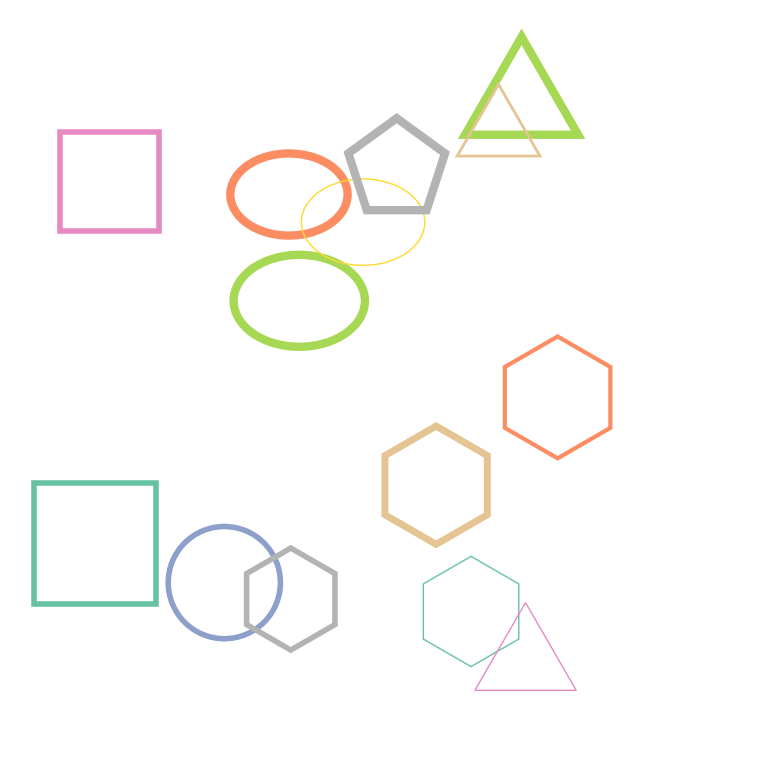[{"shape": "square", "thickness": 2, "radius": 0.39, "center": [0.123, 0.294]}, {"shape": "hexagon", "thickness": 0.5, "radius": 0.36, "center": [0.612, 0.206]}, {"shape": "hexagon", "thickness": 1.5, "radius": 0.4, "center": [0.724, 0.484]}, {"shape": "oval", "thickness": 3, "radius": 0.38, "center": [0.375, 0.747]}, {"shape": "circle", "thickness": 2, "radius": 0.36, "center": [0.291, 0.243]}, {"shape": "triangle", "thickness": 0.5, "radius": 0.38, "center": [0.683, 0.141]}, {"shape": "square", "thickness": 2, "radius": 0.32, "center": [0.142, 0.764]}, {"shape": "oval", "thickness": 3, "radius": 0.43, "center": [0.389, 0.609]}, {"shape": "triangle", "thickness": 3, "radius": 0.42, "center": [0.677, 0.867]}, {"shape": "oval", "thickness": 0.5, "radius": 0.4, "center": [0.472, 0.711]}, {"shape": "triangle", "thickness": 1, "radius": 0.31, "center": [0.647, 0.828]}, {"shape": "hexagon", "thickness": 2.5, "radius": 0.38, "center": [0.566, 0.37]}, {"shape": "hexagon", "thickness": 2, "radius": 0.33, "center": [0.378, 0.222]}, {"shape": "pentagon", "thickness": 3, "radius": 0.33, "center": [0.515, 0.78]}]